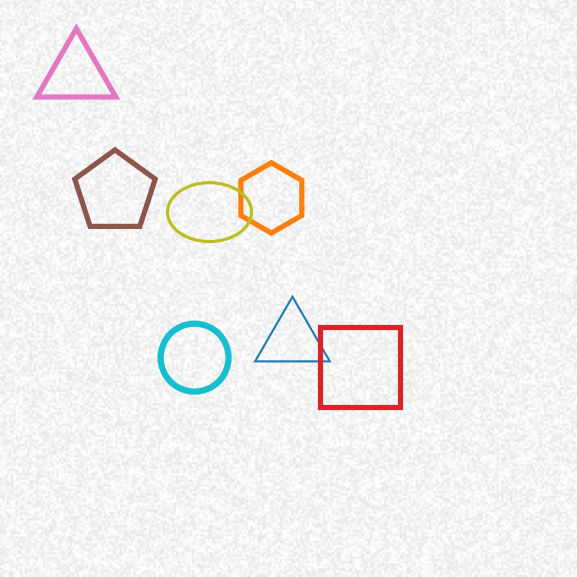[{"shape": "triangle", "thickness": 1, "radius": 0.37, "center": [0.506, 0.411]}, {"shape": "hexagon", "thickness": 2.5, "radius": 0.3, "center": [0.47, 0.656]}, {"shape": "square", "thickness": 2.5, "radius": 0.35, "center": [0.623, 0.363]}, {"shape": "pentagon", "thickness": 2.5, "radius": 0.37, "center": [0.199, 0.666]}, {"shape": "triangle", "thickness": 2.5, "radius": 0.39, "center": [0.132, 0.871]}, {"shape": "oval", "thickness": 1.5, "radius": 0.36, "center": [0.363, 0.632]}, {"shape": "circle", "thickness": 3, "radius": 0.29, "center": [0.337, 0.38]}]